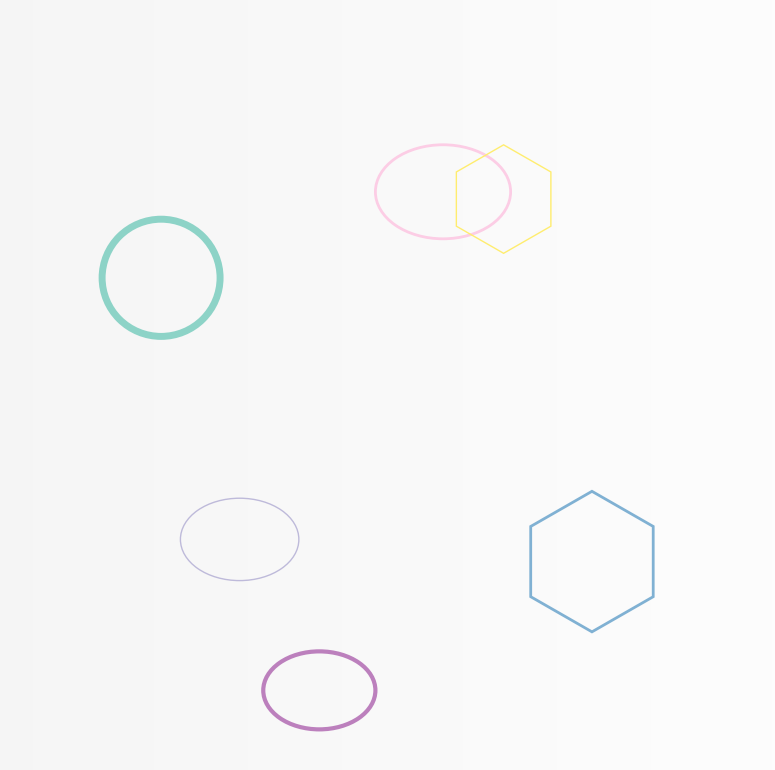[{"shape": "circle", "thickness": 2.5, "radius": 0.38, "center": [0.208, 0.639]}, {"shape": "oval", "thickness": 0.5, "radius": 0.38, "center": [0.309, 0.299]}, {"shape": "hexagon", "thickness": 1, "radius": 0.46, "center": [0.764, 0.271]}, {"shape": "oval", "thickness": 1, "radius": 0.44, "center": [0.572, 0.751]}, {"shape": "oval", "thickness": 1.5, "radius": 0.36, "center": [0.412, 0.103]}, {"shape": "hexagon", "thickness": 0.5, "radius": 0.35, "center": [0.65, 0.741]}]